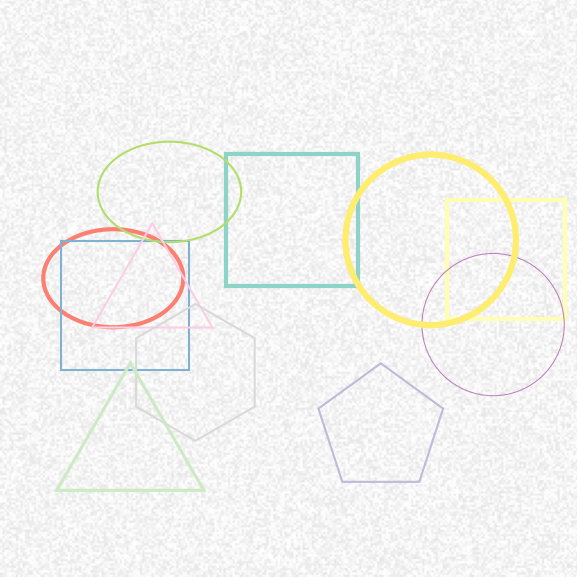[{"shape": "square", "thickness": 2, "radius": 0.57, "center": [0.506, 0.619]}, {"shape": "square", "thickness": 2, "radius": 0.51, "center": [0.876, 0.55]}, {"shape": "pentagon", "thickness": 1, "radius": 0.57, "center": [0.659, 0.257]}, {"shape": "oval", "thickness": 2, "radius": 0.61, "center": [0.196, 0.517]}, {"shape": "square", "thickness": 1, "radius": 0.56, "center": [0.217, 0.47]}, {"shape": "oval", "thickness": 1, "radius": 0.62, "center": [0.293, 0.667]}, {"shape": "triangle", "thickness": 1, "radius": 0.6, "center": [0.264, 0.492]}, {"shape": "hexagon", "thickness": 1, "radius": 0.59, "center": [0.338, 0.354]}, {"shape": "circle", "thickness": 0.5, "radius": 0.62, "center": [0.854, 0.437]}, {"shape": "triangle", "thickness": 1.5, "radius": 0.73, "center": [0.226, 0.224]}, {"shape": "circle", "thickness": 3, "radius": 0.74, "center": [0.746, 0.584]}]